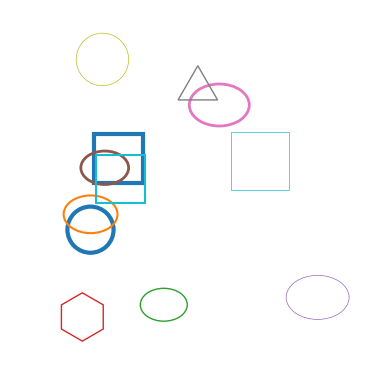[{"shape": "square", "thickness": 3, "radius": 0.32, "center": [0.308, 0.589]}, {"shape": "circle", "thickness": 3, "radius": 0.3, "center": [0.235, 0.403]}, {"shape": "oval", "thickness": 1.5, "radius": 0.35, "center": [0.235, 0.443]}, {"shape": "oval", "thickness": 1, "radius": 0.3, "center": [0.425, 0.208]}, {"shape": "hexagon", "thickness": 1, "radius": 0.31, "center": [0.214, 0.177]}, {"shape": "oval", "thickness": 0.5, "radius": 0.41, "center": [0.825, 0.228]}, {"shape": "oval", "thickness": 2, "radius": 0.31, "center": [0.272, 0.564]}, {"shape": "oval", "thickness": 2, "radius": 0.39, "center": [0.57, 0.727]}, {"shape": "triangle", "thickness": 1, "radius": 0.3, "center": [0.514, 0.77]}, {"shape": "circle", "thickness": 0.5, "radius": 0.34, "center": [0.266, 0.846]}, {"shape": "square", "thickness": 1.5, "radius": 0.31, "center": [0.313, 0.534]}, {"shape": "square", "thickness": 0.5, "radius": 0.38, "center": [0.675, 0.582]}]